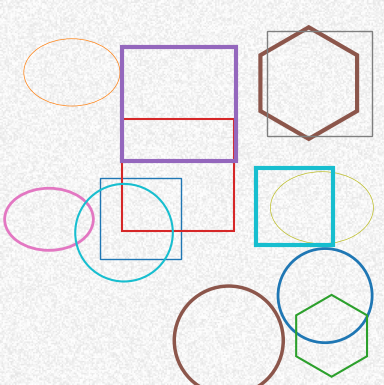[{"shape": "circle", "thickness": 2, "radius": 0.61, "center": [0.844, 0.232]}, {"shape": "square", "thickness": 1, "radius": 0.53, "center": [0.364, 0.432]}, {"shape": "oval", "thickness": 0.5, "radius": 0.62, "center": [0.187, 0.812]}, {"shape": "hexagon", "thickness": 1.5, "radius": 0.53, "center": [0.861, 0.128]}, {"shape": "square", "thickness": 1.5, "radius": 0.73, "center": [0.462, 0.545]}, {"shape": "square", "thickness": 3, "radius": 0.74, "center": [0.465, 0.73]}, {"shape": "circle", "thickness": 2.5, "radius": 0.71, "center": [0.594, 0.115]}, {"shape": "hexagon", "thickness": 3, "radius": 0.72, "center": [0.802, 0.784]}, {"shape": "oval", "thickness": 2, "radius": 0.58, "center": [0.127, 0.43]}, {"shape": "square", "thickness": 1, "radius": 0.68, "center": [0.83, 0.783]}, {"shape": "oval", "thickness": 0.5, "radius": 0.67, "center": [0.836, 0.46]}, {"shape": "circle", "thickness": 1.5, "radius": 0.63, "center": [0.322, 0.396]}, {"shape": "square", "thickness": 3, "radius": 0.5, "center": [0.765, 0.464]}]